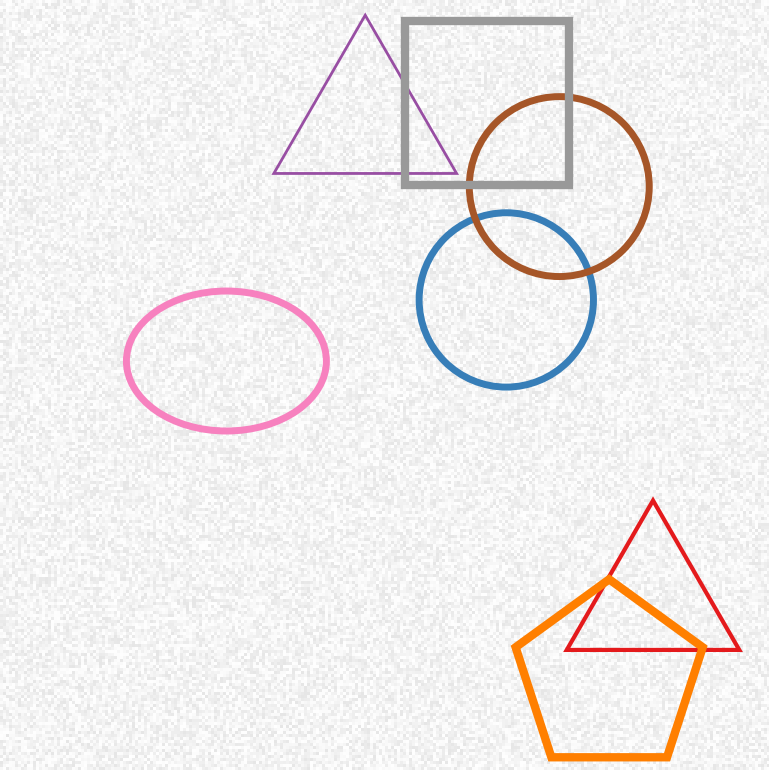[{"shape": "triangle", "thickness": 1.5, "radius": 0.65, "center": [0.848, 0.221]}, {"shape": "circle", "thickness": 2.5, "radius": 0.57, "center": [0.658, 0.61]}, {"shape": "triangle", "thickness": 1, "radius": 0.69, "center": [0.474, 0.843]}, {"shape": "pentagon", "thickness": 3, "radius": 0.64, "center": [0.791, 0.12]}, {"shape": "circle", "thickness": 2.5, "radius": 0.58, "center": [0.726, 0.758]}, {"shape": "oval", "thickness": 2.5, "radius": 0.65, "center": [0.294, 0.531]}, {"shape": "square", "thickness": 3, "radius": 0.53, "center": [0.633, 0.866]}]